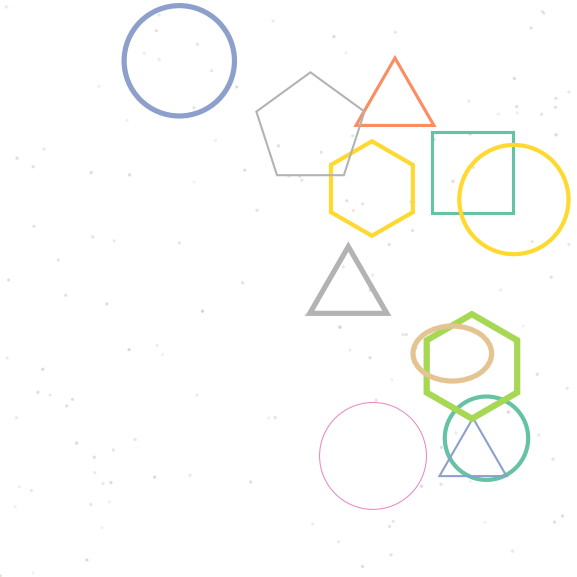[{"shape": "square", "thickness": 1.5, "radius": 0.35, "center": [0.818, 0.7]}, {"shape": "circle", "thickness": 2, "radius": 0.36, "center": [0.842, 0.24]}, {"shape": "triangle", "thickness": 1.5, "radius": 0.39, "center": [0.684, 0.821]}, {"shape": "circle", "thickness": 2.5, "radius": 0.48, "center": [0.31, 0.894]}, {"shape": "triangle", "thickness": 1, "radius": 0.34, "center": [0.819, 0.208]}, {"shape": "circle", "thickness": 0.5, "radius": 0.46, "center": [0.646, 0.21]}, {"shape": "hexagon", "thickness": 3, "radius": 0.45, "center": [0.817, 0.365]}, {"shape": "hexagon", "thickness": 2, "radius": 0.41, "center": [0.644, 0.673]}, {"shape": "circle", "thickness": 2, "radius": 0.47, "center": [0.89, 0.654]}, {"shape": "oval", "thickness": 2.5, "radius": 0.34, "center": [0.783, 0.387]}, {"shape": "pentagon", "thickness": 1, "radius": 0.49, "center": [0.538, 0.775]}, {"shape": "triangle", "thickness": 2.5, "radius": 0.39, "center": [0.603, 0.495]}]